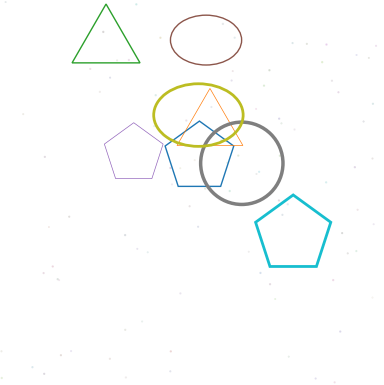[{"shape": "pentagon", "thickness": 1, "radius": 0.47, "center": [0.518, 0.592]}, {"shape": "triangle", "thickness": 0.5, "radius": 0.49, "center": [0.545, 0.672]}, {"shape": "triangle", "thickness": 1, "radius": 0.51, "center": [0.275, 0.888]}, {"shape": "pentagon", "thickness": 0.5, "radius": 0.4, "center": [0.347, 0.601]}, {"shape": "oval", "thickness": 1, "radius": 0.46, "center": [0.535, 0.896]}, {"shape": "circle", "thickness": 2.5, "radius": 0.53, "center": [0.628, 0.576]}, {"shape": "oval", "thickness": 2, "radius": 0.58, "center": [0.515, 0.701]}, {"shape": "pentagon", "thickness": 2, "radius": 0.51, "center": [0.762, 0.391]}]